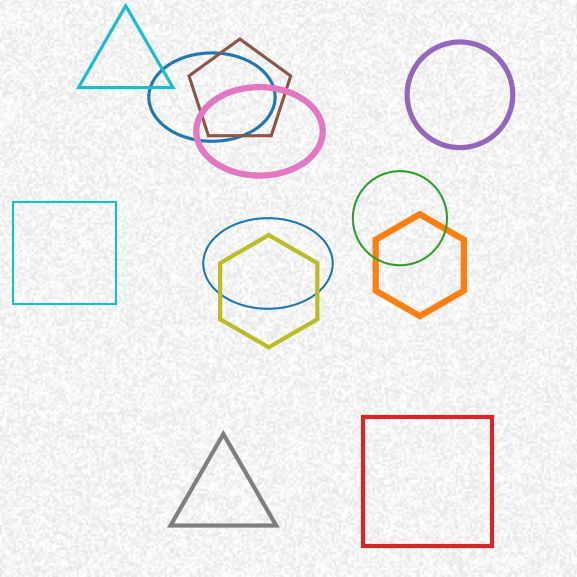[{"shape": "oval", "thickness": 1, "radius": 0.56, "center": [0.464, 0.543]}, {"shape": "oval", "thickness": 1.5, "radius": 0.55, "center": [0.367, 0.831]}, {"shape": "hexagon", "thickness": 3, "radius": 0.44, "center": [0.727, 0.54]}, {"shape": "circle", "thickness": 1, "radius": 0.41, "center": [0.693, 0.621]}, {"shape": "square", "thickness": 2, "radius": 0.56, "center": [0.74, 0.165]}, {"shape": "circle", "thickness": 2.5, "radius": 0.46, "center": [0.796, 0.835]}, {"shape": "pentagon", "thickness": 1.5, "radius": 0.46, "center": [0.415, 0.839]}, {"shape": "oval", "thickness": 3, "radius": 0.55, "center": [0.449, 0.772]}, {"shape": "triangle", "thickness": 2, "radius": 0.53, "center": [0.387, 0.142]}, {"shape": "hexagon", "thickness": 2, "radius": 0.49, "center": [0.465, 0.495]}, {"shape": "triangle", "thickness": 1.5, "radius": 0.47, "center": [0.218, 0.895]}, {"shape": "square", "thickness": 1, "radius": 0.44, "center": [0.112, 0.561]}]